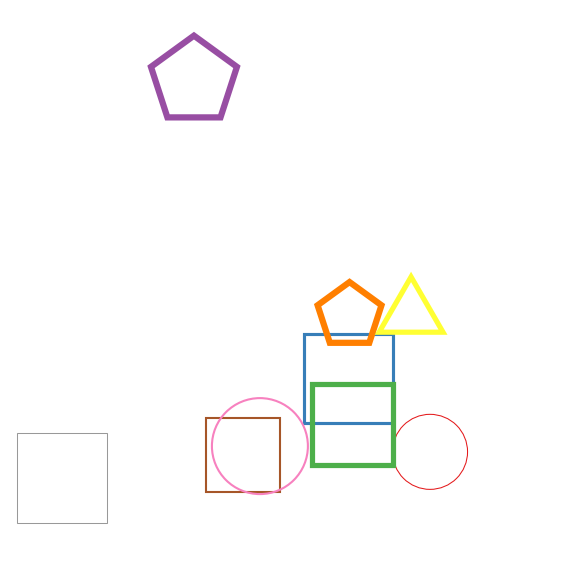[{"shape": "circle", "thickness": 0.5, "radius": 0.32, "center": [0.745, 0.217]}, {"shape": "square", "thickness": 1.5, "radius": 0.39, "center": [0.603, 0.344]}, {"shape": "square", "thickness": 2.5, "radius": 0.35, "center": [0.61, 0.264]}, {"shape": "pentagon", "thickness": 3, "radius": 0.39, "center": [0.336, 0.859]}, {"shape": "pentagon", "thickness": 3, "radius": 0.29, "center": [0.605, 0.453]}, {"shape": "triangle", "thickness": 2.5, "radius": 0.32, "center": [0.712, 0.456]}, {"shape": "square", "thickness": 1, "radius": 0.32, "center": [0.421, 0.212]}, {"shape": "circle", "thickness": 1, "radius": 0.42, "center": [0.45, 0.227]}, {"shape": "square", "thickness": 0.5, "radius": 0.39, "center": [0.108, 0.171]}]